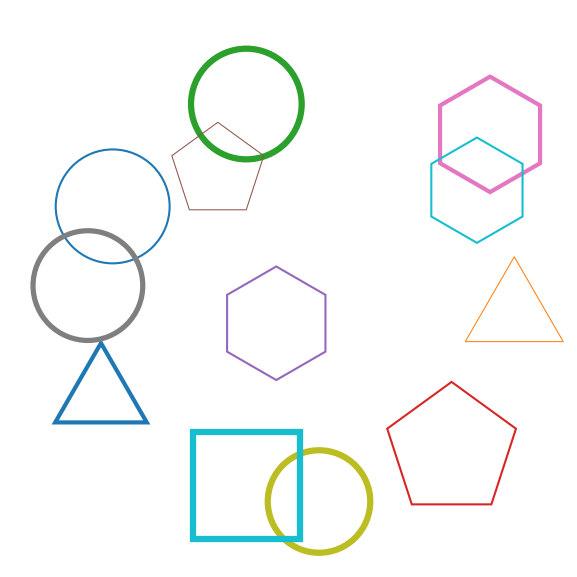[{"shape": "triangle", "thickness": 2, "radius": 0.46, "center": [0.175, 0.313]}, {"shape": "circle", "thickness": 1, "radius": 0.49, "center": [0.195, 0.642]}, {"shape": "triangle", "thickness": 0.5, "radius": 0.49, "center": [0.891, 0.457]}, {"shape": "circle", "thickness": 3, "radius": 0.48, "center": [0.427, 0.819]}, {"shape": "pentagon", "thickness": 1, "radius": 0.59, "center": [0.782, 0.221]}, {"shape": "hexagon", "thickness": 1, "radius": 0.49, "center": [0.478, 0.439]}, {"shape": "pentagon", "thickness": 0.5, "radius": 0.42, "center": [0.377, 0.704]}, {"shape": "hexagon", "thickness": 2, "radius": 0.5, "center": [0.849, 0.766]}, {"shape": "circle", "thickness": 2.5, "radius": 0.48, "center": [0.152, 0.505]}, {"shape": "circle", "thickness": 3, "radius": 0.44, "center": [0.552, 0.131]}, {"shape": "hexagon", "thickness": 1, "radius": 0.46, "center": [0.826, 0.67]}, {"shape": "square", "thickness": 3, "radius": 0.46, "center": [0.426, 0.159]}]